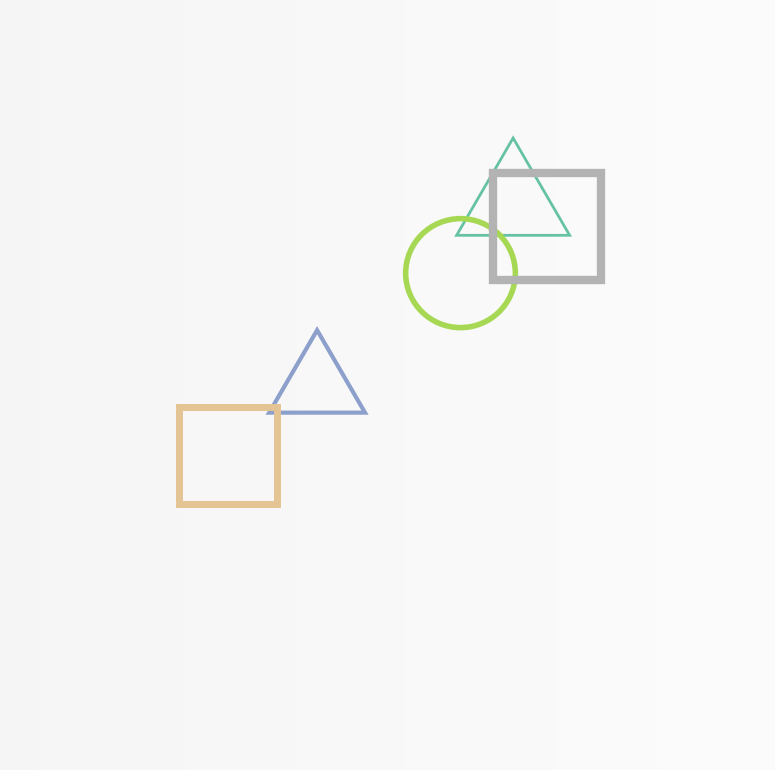[{"shape": "triangle", "thickness": 1, "radius": 0.42, "center": [0.662, 0.737]}, {"shape": "triangle", "thickness": 1.5, "radius": 0.36, "center": [0.409, 0.5]}, {"shape": "circle", "thickness": 2, "radius": 0.35, "center": [0.594, 0.645]}, {"shape": "square", "thickness": 2.5, "radius": 0.31, "center": [0.294, 0.409]}, {"shape": "square", "thickness": 3, "radius": 0.35, "center": [0.706, 0.706]}]